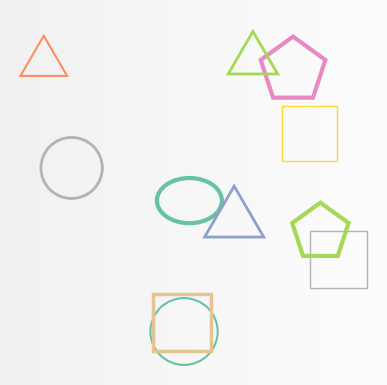[{"shape": "oval", "thickness": 3, "radius": 0.42, "center": [0.489, 0.479]}, {"shape": "circle", "thickness": 1.5, "radius": 0.43, "center": [0.475, 0.139]}, {"shape": "triangle", "thickness": 1.5, "radius": 0.35, "center": [0.113, 0.838]}, {"shape": "triangle", "thickness": 2, "radius": 0.44, "center": [0.604, 0.428]}, {"shape": "pentagon", "thickness": 3, "radius": 0.44, "center": [0.756, 0.817]}, {"shape": "triangle", "thickness": 2, "radius": 0.37, "center": [0.653, 0.845]}, {"shape": "pentagon", "thickness": 3, "radius": 0.38, "center": [0.827, 0.397]}, {"shape": "square", "thickness": 1, "radius": 0.36, "center": [0.799, 0.654]}, {"shape": "square", "thickness": 2.5, "radius": 0.37, "center": [0.469, 0.163]}, {"shape": "circle", "thickness": 2, "radius": 0.4, "center": [0.185, 0.564]}, {"shape": "square", "thickness": 1, "radius": 0.37, "center": [0.873, 0.326]}]